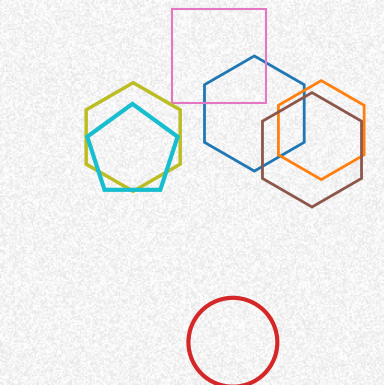[{"shape": "hexagon", "thickness": 2, "radius": 0.75, "center": [0.661, 0.705]}, {"shape": "hexagon", "thickness": 2, "radius": 0.64, "center": [0.834, 0.662]}, {"shape": "circle", "thickness": 3, "radius": 0.58, "center": [0.605, 0.111]}, {"shape": "hexagon", "thickness": 2, "radius": 0.74, "center": [0.81, 0.611]}, {"shape": "square", "thickness": 1.5, "radius": 0.61, "center": [0.569, 0.854]}, {"shape": "hexagon", "thickness": 2.5, "radius": 0.71, "center": [0.346, 0.644]}, {"shape": "pentagon", "thickness": 3, "radius": 0.62, "center": [0.344, 0.607]}]